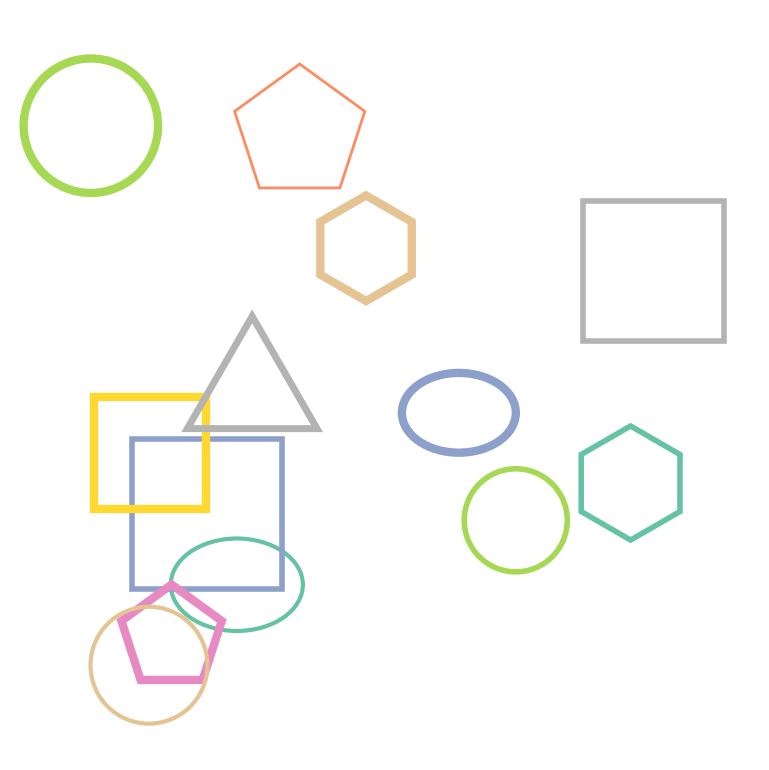[{"shape": "oval", "thickness": 1.5, "radius": 0.43, "center": [0.308, 0.241]}, {"shape": "hexagon", "thickness": 2, "radius": 0.37, "center": [0.819, 0.373]}, {"shape": "pentagon", "thickness": 1, "radius": 0.44, "center": [0.389, 0.828]}, {"shape": "oval", "thickness": 3, "radius": 0.37, "center": [0.596, 0.464]}, {"shape": "square", "thickness": 2, "radius": 0.49, "center": [0.269, 0.332]}, {"shape": "pentagon", "thickness": 3, "radius": 0.34, "center": [0.223, 0.172]}, {"shape": "circle", "thickness": 3, "radius": 0.44, "center": [0.118, 0.837]}, {"shape": "circle", "thickness": 2, "radius": 0.33, "center": [0.67, 0.324]}, {"shape": "square", "thickness": 3, "radius": 0.36, "center": [0.194, 0.412]}, {"shape": "hexagon", "thickness": 3, "radius": 0.34, "center": [0.475, 0.678]}, {"shape": "circle", "thickness": 1.5, "radius": 0.38, "center": [0.193, 0.136]}, {"shape": "square", "thickness": 2, "radius": 0.46, "center": [0.849, 0.648]}, {"shape": "triangle", "thickness": 2.5, "radius": 0.49, "center": [0.327, 0.492]}]